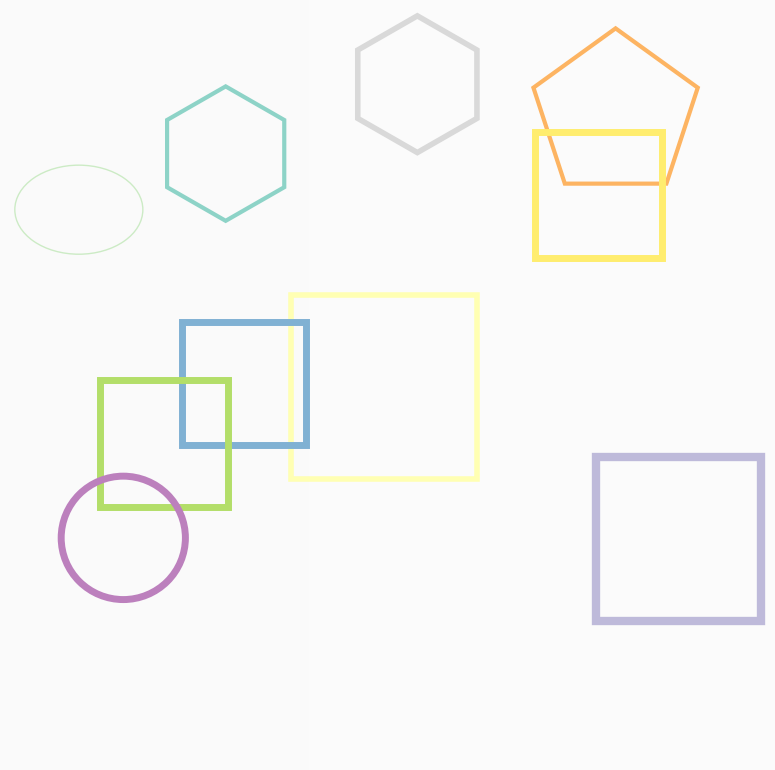[{"shape": "hexagon", "thickness": 1.5, "radius": 0.44, "center": [0.291, 0.801]}, {"shape": "square", "thickness": 2, "radius": 0.6, "center": [0.495, 0.497]}, {"shape": "square", "thickness": 3, "radius": 0.53, "center": [0.876, 0.3]}, {"shape": "square", "thickness": 2.5, "radius": 0.4, "center": [0.315, 0.502]}, {"shape": "pentagon", "thickness": 1.5, "radius": 0.56, "center": [0.794, 0.852]}, {"shape": "square", "thickness": 2.5, "radius": 0.41, "center": [0.212, 0.425]}, {"shape": "hexagon", "thickness": 2, "radius": 0.44, "center": [0.539, 0.891]}, {"shape": "circle", "thickness": 2.5, "radius": 0.4, "center": [0.159, 0.301]}, {"shape": "oval", "thickness": 0.5, "radius": 0.41, "center": [0.102, 0.728]}, {"shape": "square", "thickness": 2.5, "radius": 0.41, "center": [0.772, 0.747]}]